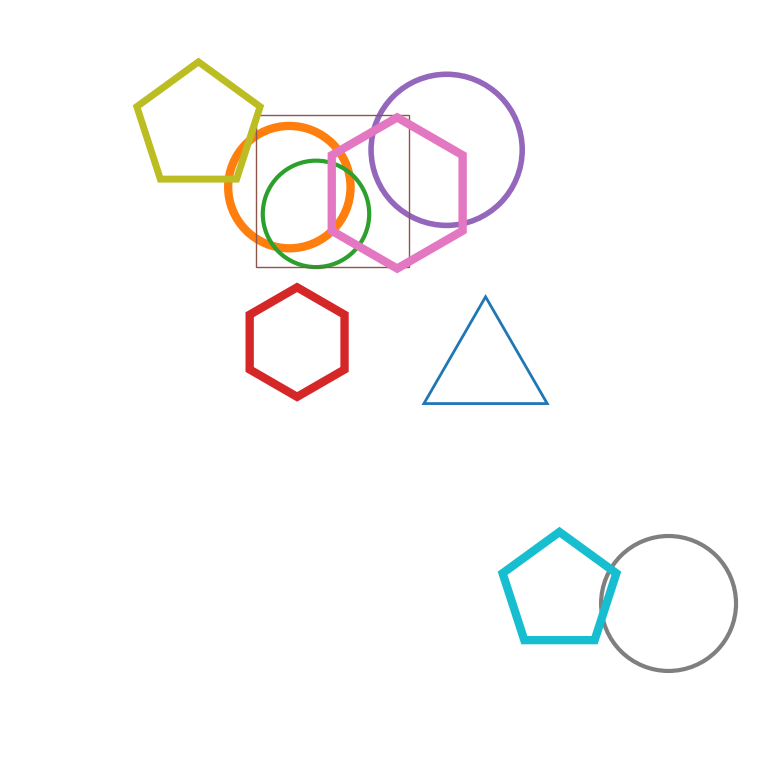[{"shape": "triangle", "thickness": 1, "radius": 0.46, "center": [0.631, 0.522]}, {"shape": "circle", "thickness": 3, "radius": 0.4, "center": [0.376, 0.757]}, {"shape": "circle", "thickness": 1.5, "radius": 0.35, "center": [0.41, 0.722]}, {"shape": "hexagon", "thickness": 3, "radius": 0.36, "center": [0.386, 0.556]}, {"shape": "circle", "thickness": 2, "radius": 0.49, "center": [0.58, 0.805]}, {"shape": "square", "thickness": 0.5, "radius": 0.49, "center": [0.432, 0.752]}, {"shape": "hexagon", "thickness": 3, "radius": 0.49, "center": [0.516, 0.749]}, {"shape": "circle", "thickness": 1.5, "radius": 0.44, "center": [0.868, 0.216]}, {"shape": "pentagon", "thickness": 2.5, "radius": 0.42, "center": [0.258, 0.835]}, {"shape": "pentagon", "thickness": 3, "radius": 0.39, "center": [0.727, 0.231]}]